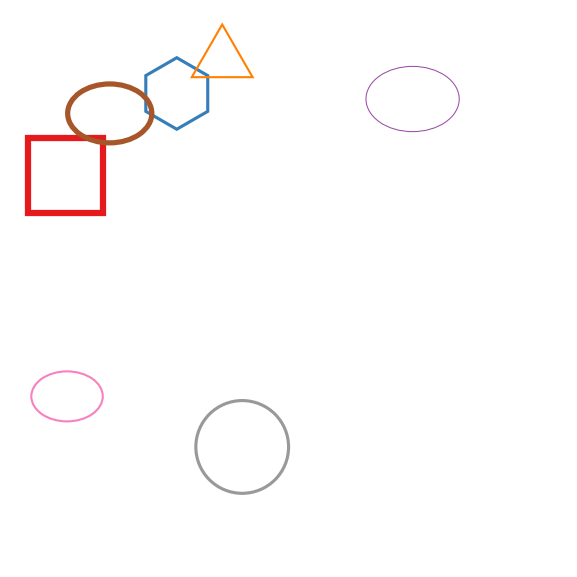[{"shape": "square", "thickness": 3, "radius": 0.32, "center": [0.114, 0.695]}, {"shape": "hexagon", "thickness": 1.5, "radius": 0.31, "center": [0.306, 0.837]}, {"shape": "oval", "thickness": 0.5, "radius": 0.4, "center": [0.714, 0.828]}, {"shape": "triangle", "thickness": 1, "radius": 0.3, "center": [0.385, 0.896]}, {"shape": "oval", "thickness": 2.5, "radius": 0.36, "center": [0.19, 0.803]}, {"shape": "oval", "thickness": 1, "radius": 0.31, "center": [0.116, 0.313]}, {"shape": "circle", "thickness": 1.5, "radius": 0.4, "center": [0.419, 0.225]}]